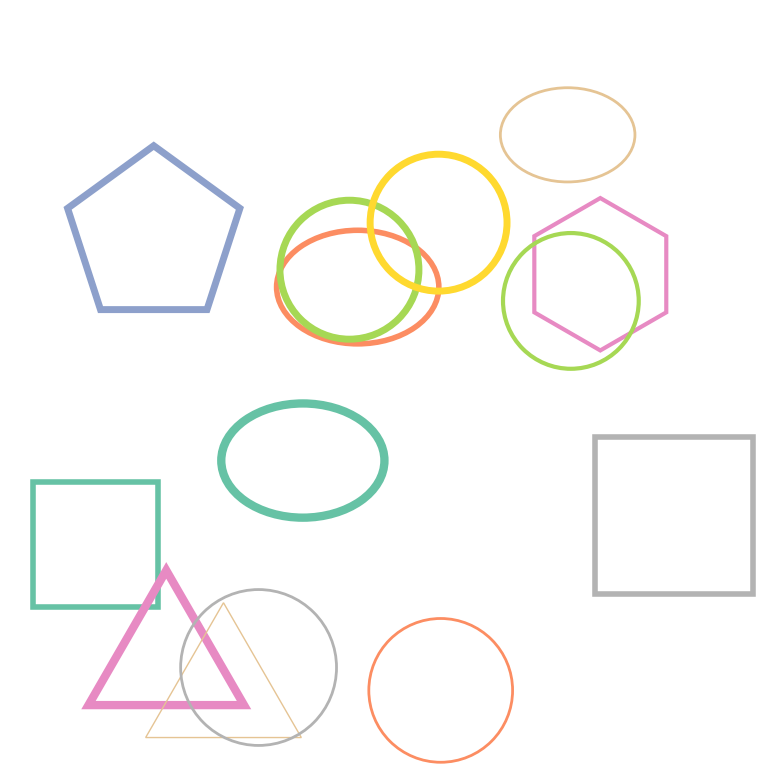[{"shape": "square", "thickness": 2, "radius": 0.41, "center": [0.124, 0.292]}, {"shape": "oval", "thickness": 3, "radius": 0.53, "center": [0.393, 0.402]}, {"shape": "circle", "thickness": 1, "radius": 0.47, "center": [0.572, 0.103]}, {"shape": "oval", "thickness": 2, "radius": 0.53, "center": [0.465, 0.627]}, {"shape": "pentagon", "thickness": 2.5, "radius": 0.59, "center": [0.2, 0.693]}, {"shape": "hexagon", "thickness": 1.5, "radius": 0.49, "center": [0.78, 0.644]}, {"shape": "triangle", "thickness": 3, "radius": 0.58, "center": [0.216, 0.143]}, {"shape": "circle", "thickness": 2.5, "radius": 0.45, "center": [0.454, 0.65]}, {"shape": "circle", "thickness": 1.5, "radius": 0.44, "center": [0.741, 0.609]}, {"shape": "circle", "thickness": 2.5, "radius": 0.44, "center": [0.57, 0.711]}, {"shape": "triangle", "thickness": 0.5, "radius": 0.58, "center": [0.29, 0.101]}, {"shape": "oval", "thickness": 1, "radius": 0.44, "center": [0.737, 0.825]}, {"shape": "square", "thickness": 2, "radius": 0.51, "center": [0.875, 0.33]}, {"shape": "circle", "thickness": 1, "radius": 0.51, "center": [0.336, 0.133]}]